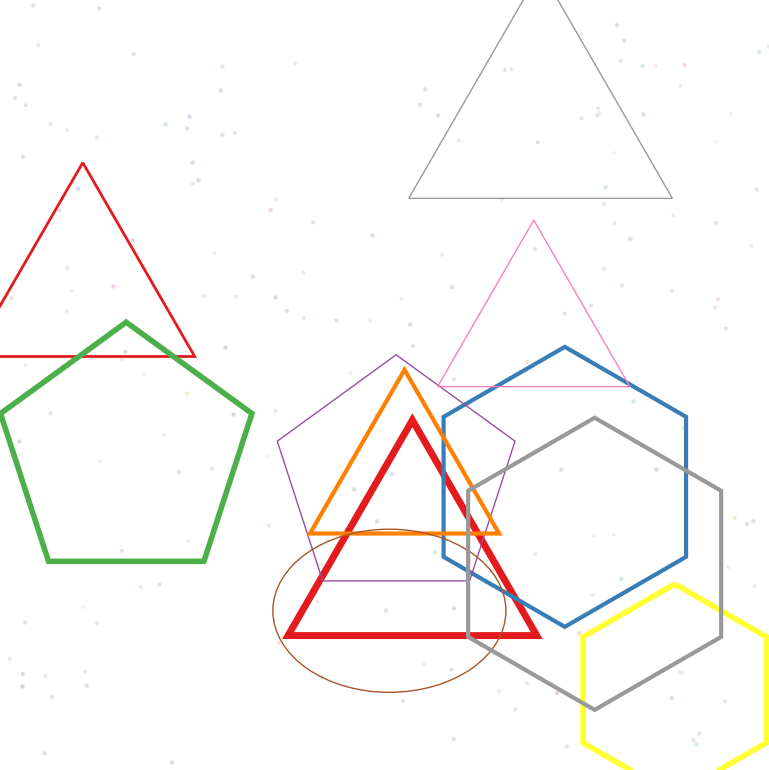[{"shape": "triangle", "thickness": 1, "radius": 0.84, "center": [0.107, 0.621]}, {"shape": "triangle", "thickness": 2.5, "radius": 0.93, "center": [0.536, 0.268]}, {"shape": "hexagon", "thickness": 1.5, "radius": 0.91, "center": [0.734, 0.368]}, {"shape": "pentagon", "thickness": 2, "radius": 0.86, "center": [0.164, 0.41]}, {"shape": "pentagon", "thickness": 0.5, "radius": 0.81, "center": [0.514, 0.377]}, {"shape": "triangle", "thickness": 1.5, "radius": 0.71, "center": [0.525, 0.378]}, {"shape": "hexagon", "thickness": 2, "radius": 0.69, "center": [0.876, 0.104]}, {"shape": "oval", "thickness": 0.5, "radius": 0.76, "center": [0.506, 0.207]}, {"shape": "triangle", "thickness": 0.5, "radius": 0.72, "center": [0.693, 0.57]}, {"shape": "hexagon", "thickness": 1.5, "radius": 0.95, "center": [0.772, 0.268]}, {"shape": "triangle", "thickness": 0.5, "radius": 0.99, "center": [0.702, 0.841]}]